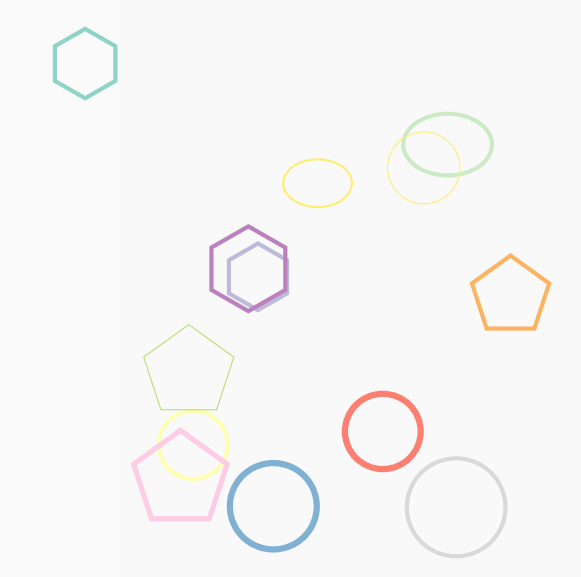[{"shape": "hexagon", "thickness": 2, "radius": 0.3, "center": [0.146, 0.889]}, {"shape": "circle", "thickness": 2, "radius": 0.3, "center": [0.332, 0.229]}, {"shape": "hexagon", "thickness": 2, "radius": 0.29, "center": [0.444, 0.52]}, {"shape": "circle", "thickness": 3, "radius": 0.33, "center": [0.659, 0.252]}, {"shape": "circle", "thickness": 3, "radius": 0.37, "center": [0.47, 0.123]}, {"shape": "pentagon", "thickness": 2, "radius": 0.35, "center": [0.878, 0.487]}, {"shape": "pentagon", "thickness": 0.5, "radius": 0.41, "center": [0.325, 0.356]}, {"shape": "pentagon", "thickness": 2.5, "radius": 0.42, "center": [0.31, 0.169]}, {"shape": "circle", "thickness": 2, "radius": 0.42, "center": [0.785, 0.121]}, {"shape": "hexagon", "thickness": 2, "radius": 0.37, "center": [0.427, 0.534]}, {"shape": "oval", "thickness": 2, "radius": 0.38, "center": [0.77, 0.749]}, {"shape": "oval", "thickness": 1, "radius": 0.3, "center": [0.546, 0.682]}, {"shape": "circle", "thickness": 0.5, "radius": 0.31, "center": [0.729, 0.708]}]